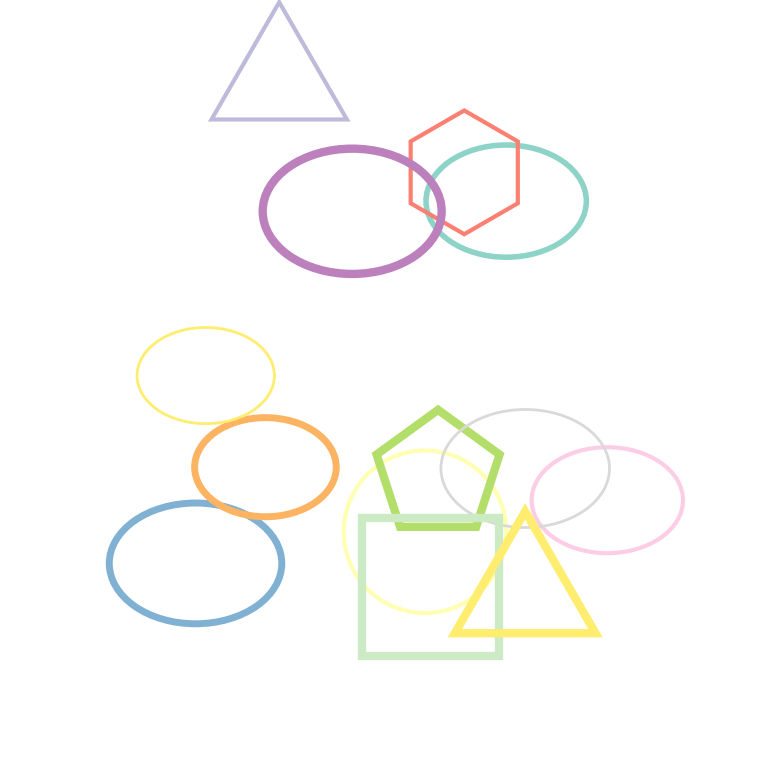[{"shape": "oval", "thickness": 2, "radius": 0.52, "center": [0.657, 0.739]}, {"shape": "circle", "thickness": 1.5, "radius": 0.53, "center": [0.552, 0.309]}, {"shape": "triangle", "thickness": 1.5, "radius": 0.51, "center": [0.363, 0.896]}, {"shape": "hexagon", "thickness": 1.5, "radius": 0.4, "center": [0.603, 0.776]}, {"shape": "oval", "thickness": 2.5, "radius": 0.56, "center": [0.254, 0.268]}, {"shape": "oval", "thickness": 2.5, "radius": 0.46, "center": [0.345, 0.393]}, {"shape": "pentagon", "thickness": 3, "radius": 0.42, "center": [0.569, 0.384]}, {"shape": "oval", "thickness": 1.5, "radius": 0.49, "center": [0.789, 0.35]}, {"shape": "oval", "thickness": 1, "radius": 0.55, "center": [0.682, 0.392]}, {"shape": "oval", "thickness": 3, "radius": 0.58, "center": [0.457, 0.726]}, {"shape": "square", "thickness": 3, "radius": 0.45, "center": [0.559, 0.238]}, {"shape": "oval", "thickness": 1, "radius": 0.45, "center": [0.267, 0.512]}, {"shape": "triangle", "thickness": 3, "radius": 0.53, "center": [0.682, 0.23]}]